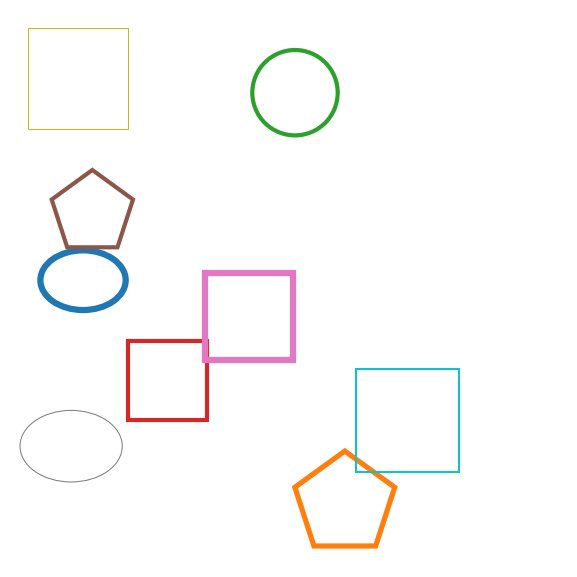[{"shape": "oval", "thickness": 3, "radius": 0.37, "center": [0.144, 0.514]}, {"shape": "pentagon", "thickness": 2.5, "radius": 0.45, "center": [0.597, 0.127]}, {"shape": "circle", "thickness": 2, "radius": 0.37, "center": [0.511, 0.839]}, {"shape": "square", "thickness": 2, "radius": 0.34, "center": [0.29, 0.341]}, {"shape": "pentagon", "thickness": 2, "radius": 0.37, "center": [0.16, 0.631]}, {"shape": "square", "thickness": 3, "radius": 0.38, "center": [0.431, 0.451]}, {"shape": "oval", "thickness": 0.5, "radius": 0.44, "center": [0.123, 0.227]}, {"shape": "square", "thickness": 0.5, "radius": 0.44, "center": [0.135, 0.863]}, {"shape": "square", "thickness": 1, "radius": 0.45, "center": [0.705, 0.271]}]